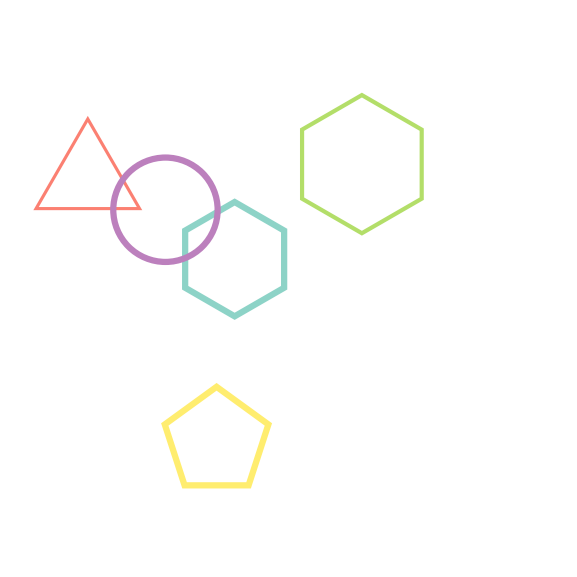[{"shape": "hexagon", "thickness": 3, "radius": 0.49, "center": [0.406, 0.55]}, {"shape": "triangle", "thickness": 1.5, "radius": 0.52, "center": [0.152, 0.69]}, {"shape": "hexagon", "thickness": 2, "radius": 0.6, "center": [0.627, 0.715]}, {"shape": "circle", "thickness": 3, "radius": 0.45, "center": [0.287, 0.636]}, {"shape": "pentagon", "thickness": 3, "radius": 0.47, "center": [0.375, 0.235]}]